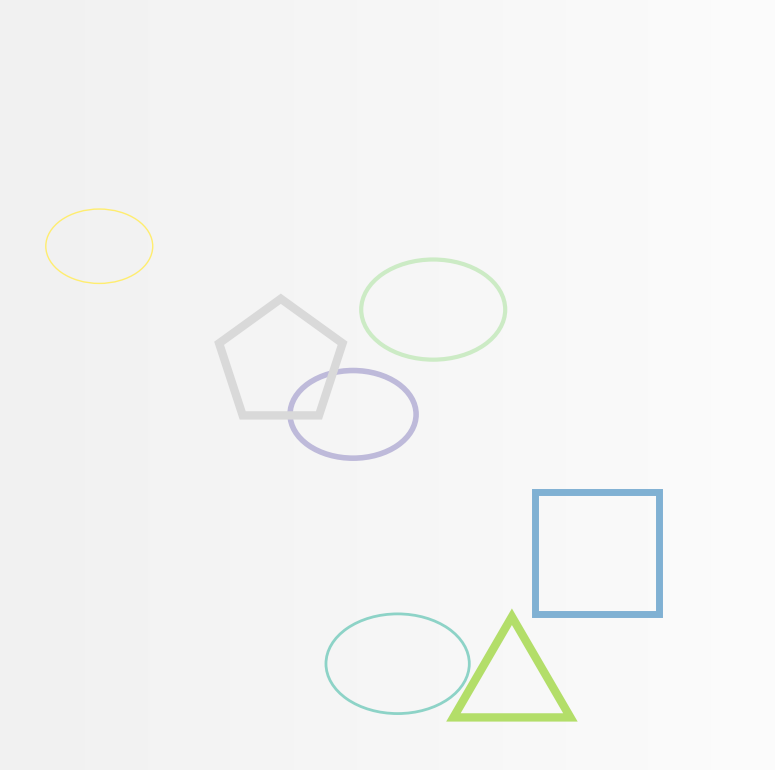[{"shape": "oval", "thickness": 1, "radius": 0.46, "center": [0.513, 0.138]}, {"shape": "oval", "thickness": 2, "radius": 0.41, "center": [0.456, 0.462]}, {"shape": "square", "thickness": 2.5, "radius": 0.4, "center": [0.77, 0.282]}, {"shape": "triangle", "thickness": 3, "radius": 0.44, "center": [0.661, 0.112]}, {"shape": "pentagon", "thickness": 3, "radius": 0.42, "center": [0.362, 0.528]}, {"shape": "oval", "thickness": 1.5, "radius": 0.46, "center": [0.559, 0.598]}, {"shape": "oval", "thickness": 0.5, "radius": 0.34, "center": [0.128, 0.68]}]